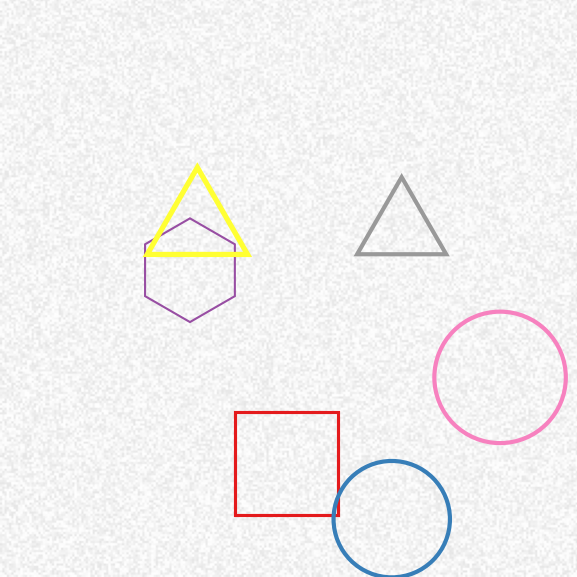[{"shape": "square", "thickness": 1.5, "radius": 0.45, "center": [0.496, 0.196]}, {"shape": "circle", "thickness": 2, "radius": 0.5, "center": [0.678, 0.1]}, {"shape": "hexagon", "thickness": 1, "radius": 0.45, "center": [0.329, 0.531]}, {"shape": "triangle", "thickness": 2.5, "radius": 0.5, "center": [0.342, 0.609]}, {"shape": "circle", "thickness": 2, "radius": 0.57, "center": [0.866, 0.346]}, {"shape": "triangle", "thickness": 2, "radius": 0.45, "center": [0.695, 0.603]}]